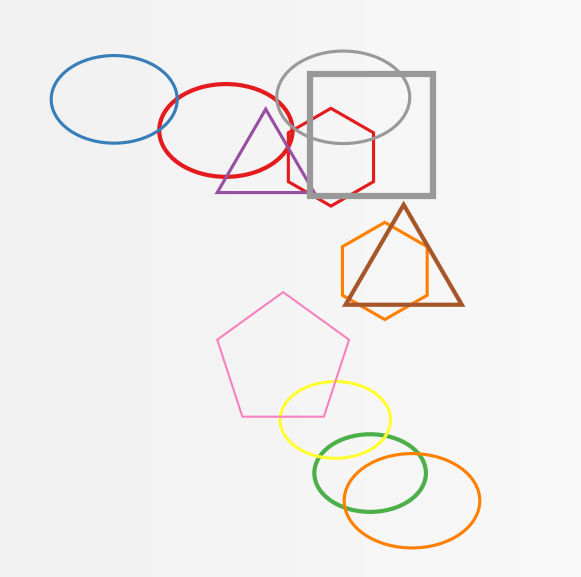[{"shape": "hexagon", "thickness": 1.5, "radius": 0.42, "center": [0.569, 0.727]}, {"shape": "oval", "thickness": 2, "radius": 0.57, "center": [0.389, 0.773]}, {"shape": "oval", "thickness": 1.5, "radius": 0.54, "center": [0.196, 0.827]}, {"shape": "oval", "thickness": 2, "radius": 0.48, "center": [0.637, 0.18]}, {"shape": "triangle", "thickness": 1.5, "radius": 0.48, "center": [0.457, 0.714]}, {"shape": "oval", "thickness": 1.5, "radius": 0.58, "center": [0.709, 0.132]}, {"shape": "hexagon", "thickness": 1.5, "radius": 0.42, "center": [0.662, 0.53]}, {"shape": "oval", "thickness": 1.5, "radius": 0.47, "center": [0.577, 0.272]}, {"shape": "triangle", "thickness": 2, "radius": 0.58, "center": [0.694, 0.529]}, {"shape": "pentagon", "thickness": 1, "radius": 0.6, "center": [0.487, 0.374]}, {"shape": "square", "thickness": 3, "radius": 0.53, "center": [0.639, 0.765]}, {"shape": "oval", "thickness": 1.5, "radius": 0.57, "center": [0.591, 0.831]}]